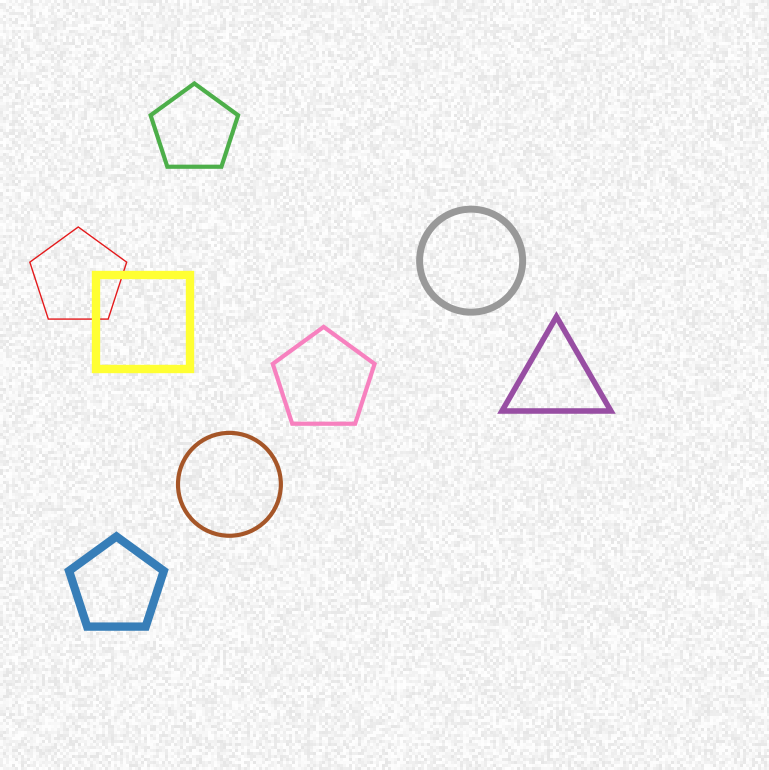[{"shape": "pentagon", "thickness": 0.5, "radius": 0.33, "center": [0.102, 0.639]}, {"shape": "pentagon", "thickness": 3, "radius": 0.32, "center": [0.151, 0.239]}, {"shape": "pentagon", "thickness": 1.5, "radius": 0.3, "center": [0.252, 0.832]}, {"shape": "triangle", "thickness": 2, "radius": 0.41, "center": [0.723, 0.507]}, {"shape": "square", "thickness": 3, "radius": 0.31, "center": [0.186, 0.582]}, {"shape": "circle", "thickness": 1.5, "radius": 0.33, "center": [0.298, 0.371]}, {"shape": "pentagon", "thickness": 1.5, "radius": 0.35, "center": [0.42, 0.506]}, {"shape": "circle", "thickness": 2.5, "radius": 0.33, "center": [0.612, 0.661]}]